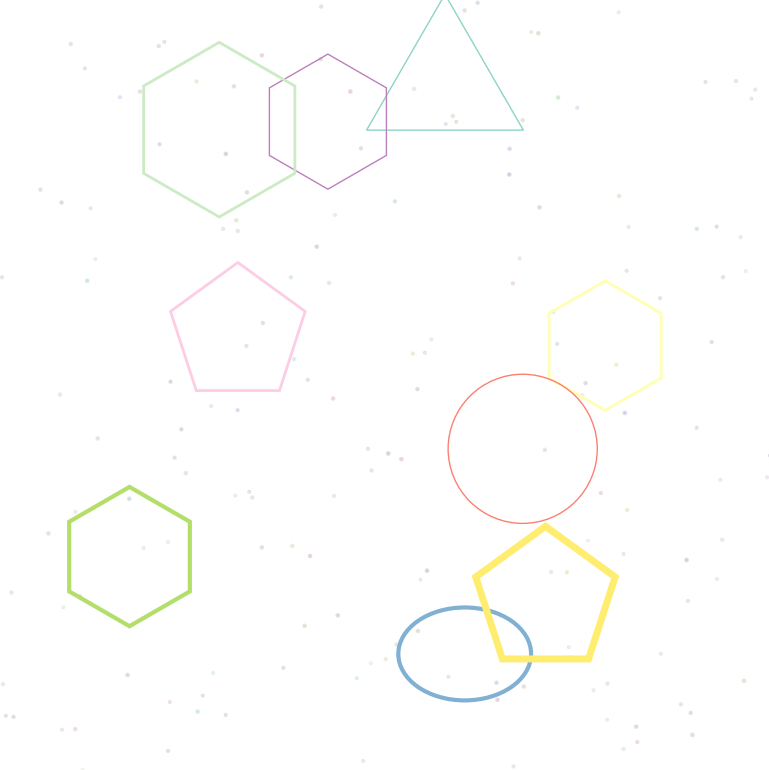[{"shape": "triangle", "thickness": 0.5, "radius": 0.59, "center": [0.578, 0.89]}, {"shape": "hexagon", "thickness": 1, "radius": 0.42, "center": [0.786, 0.551]}, {"shape": "circle", "thickness": 0.5, "radius": 0.48, "center": [0.679, 0.417]}, {"shape": "oval", "thickness": 1.5, "radius": 0.43, "center": [0.604, 0.151]}, {"shape": "hexagon", "thickness": 1.5, "radius": 0.45, "center": [0.168, 0.277]}, {"shape": "pentagon", "thickness": 1, "radius": 0.46, "center": [0.309, 0.567]}, {"shape": "hexagon", "thickness": 0.5, "radius": 0.44, "center": [0.426, 0.842]}, {"shape": "hexagon", "thickness": 1, "radius": 0.57, "center": [0.285, 0.832]}, {"shape": "pentagon", "thickness": 2.5, "radius": 0.48, "center": [0.708, 0.221]}]